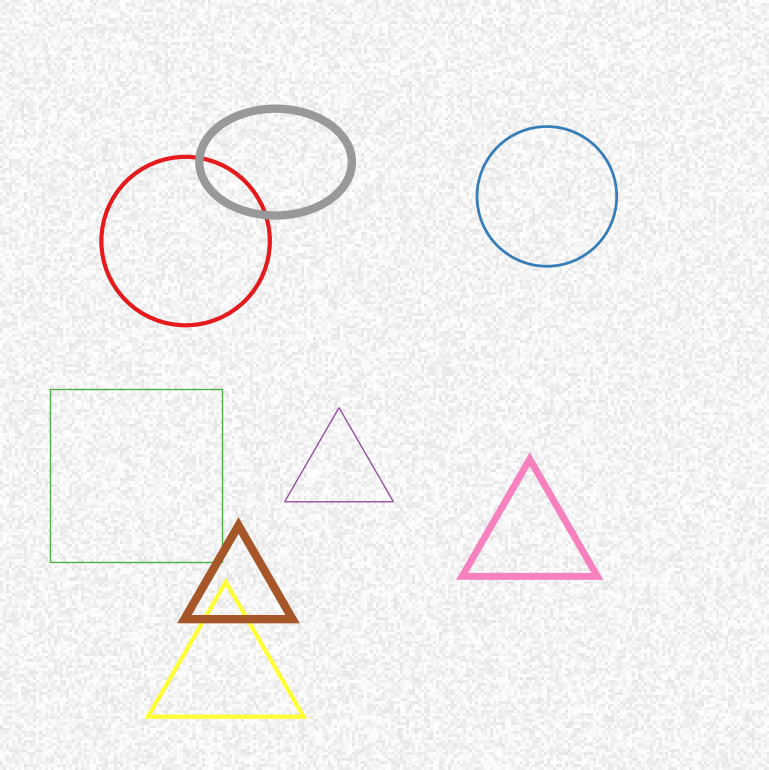[{"shape": "circle", "thickness": 1.5, "radius": 0.55, "center": [0.241, 0.687]}, {"shape": "circle", "thickness": 1, "radius": 0.45, "center": [0.71, 0.745]}, {"shape": "square", "thickness": 0.5, "radius": 0.56, "center": [0.176, 0.382]}, {"shape": "triangle", "thickness": 0.5, "radius": 0.41, "center": [0.44, 0.389]}, {"shape": "triangle", "thickness": 1.5, "radius": 0.58, "center": [0.293, 0.128]}, {"shape": "triangle", "thickness": 3, "radius": 0.41, "center": [0.31, 0.236]}, {"shape": "triangle", "thickness": 2.5, "radius": 0.51, "center": [0.688, 0.302]}, {"shape": "oval", "thickness": 3, "radius": 0.5, "center": [0.358, 0.79]}]